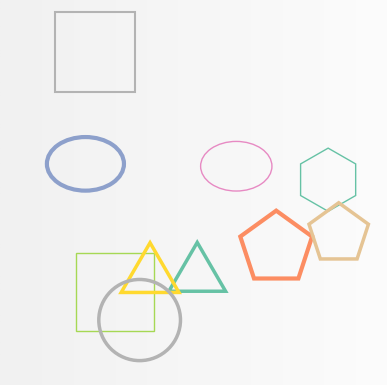[{"shape": "hexagon", "thickness": 1, "radius": 0.41, "center": [0.847, 0.533]}, {"shape": "triangle", "thickness": 2.5, "radius": 0.42, "center": [0.509, 0.286]}, {"shape": "pentagon", "thickness": 3, "radius": 0.49, "center": [0.713, 0.355]}, {"shape": "oval", "thickness": 3, "radius": 0.5, "center": [0.22, 0.574]}, {"shape": "oval", "thickness": 1, "radius": 0.46, "center": [0.61, 0.568]}, {"shape": "square", "thickness": 1, "radius": 0.5, "center": [0.296, 0.242]}, {"shape": "triangle", "thickness": 2.5, "radius": 0.43, "center": [0.387, 0.283]}, {"shape": "pentagon", "thickness": 2.5, "radius": 0.4, "center": [0.874, 0.393]}, {"shape": "circle", "thickness": 2.5, "radius": 0.53, "center": [0.36, 0.169]}, {"shape": "square", "thickness": 1.5, "radius": 0.52, "center": [0.244, 0.865]}]